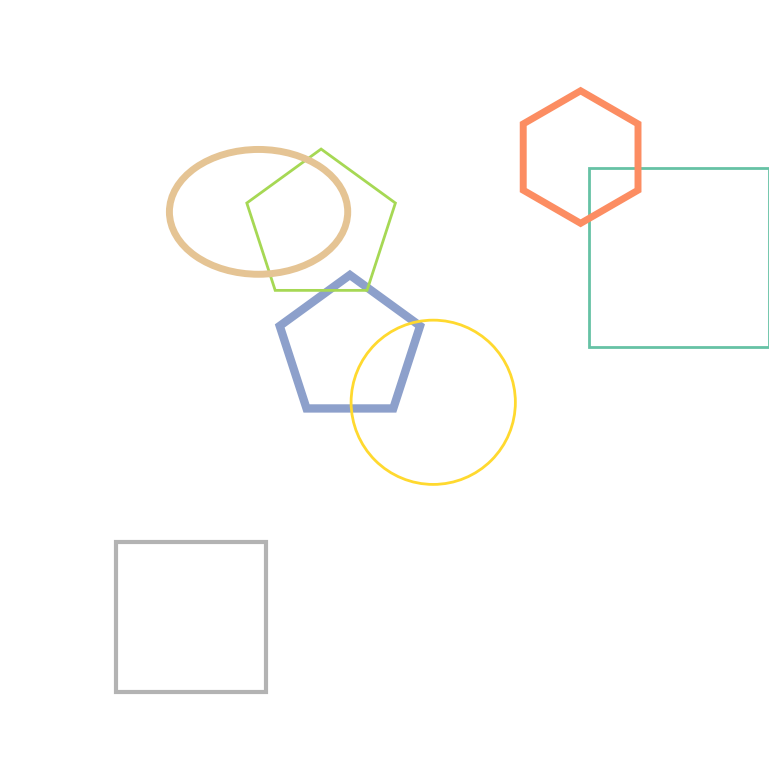[{"shape": "square", "thickness": 1, "radius": 0.58, "center": [0.882, 0.666]}, {"shape": "hexagon", "thickness": 2.5, "radius": 0.43, "center": [0.754, 0.796]}, {"shape": "pentagon", "thickness": 3, "radius": 0.48, "center": [0.454, 0.547]}, {"shape": "pentagon", "thickness": 1, "radius": 0.51, "center": [0.417, 0.705]}, {"shape": "circle", "thickness": 1, "radius": 0.53, "center": [0.563, 0.478]}, {"shape": "oval", "thickness": 2.5, "radius": 0.58, "center": [0.336, 0.725]}, {"shape": "square", "thickness": 1.5, "radius": 0.49, "center": [0.248, 0.198]}]